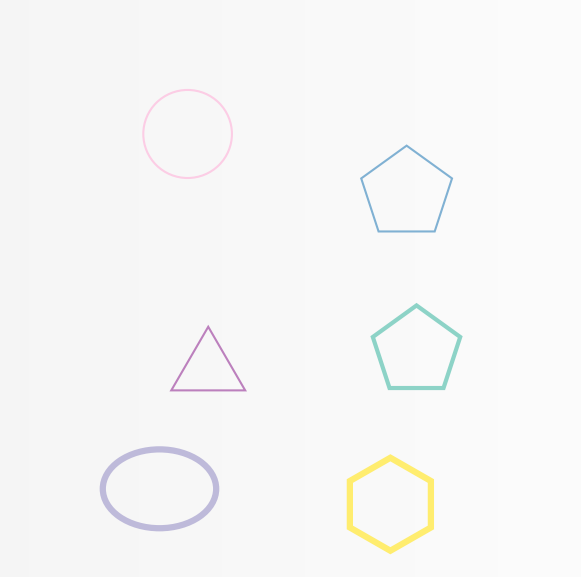[{"shape": "pentagon", "thickness": 2, "radius": 0.4, "center": [0.717, 0.391]}, {"shape": "oval", "thickness": 3, "radius": 0.49, "center": [0.274, 0.153]}, {"shape": "pentagon", "thickness": 1, "radius": 0.41, "center": [0.7, 0.665]}, {"shape": "circle", "thickness": 1, "radius": 0.38, "center": [0.323, 0.767]}, {"shape": "triangle", "thickness": 1, "radius": 0.37, "center": [0.358, 0.36]}, {"shape": "hexagon", "thickness": 3, "radius": 0.4, "center": [0.672, 0.126]}]